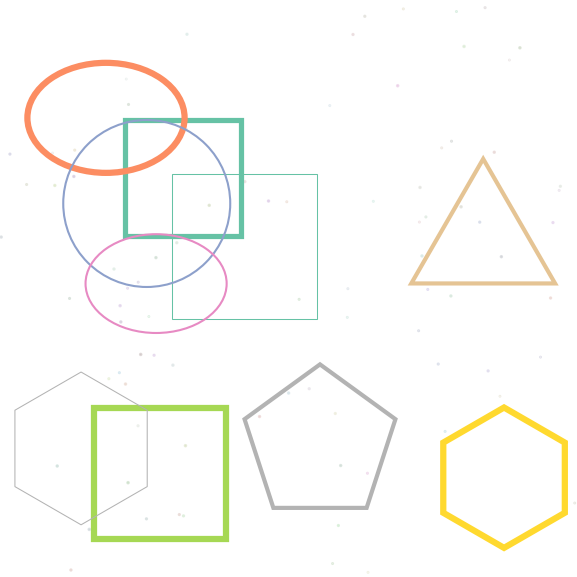[{"shape": "square", "thickness": 2.5, "radius": 0.5, "center": [0.317, 0.691]}, {"shape": "square", "thickness": 0.5, "radius": 0.63, "center": [0.424, 0.573]}, {"shape": "oval", "thickness": 3, "radius": 0.68, "center": [0.184, 0.795]}, {"shape": "circle", "thickness": 1, "radius": 0.72, "center": [0.254, 0.647]}, {"shape": "oval", "thickness": 1, "radius": 0.61, "center": [0.27, 0.508]}, {"shape": "square", "thickness": 3, "radius": 0.57, "center": [0.277, 0.179]}, {"shape": "hexagon", "thickness": 3, "radius": 0.61, "center": [0.873, 0.172]}, {"shape": "triangle", "thickness": 2, "radius": 0.72, "center": [0.837, 0.58]}, {"shape": "pentagon", "thickness": 2, "radius": 0.69, "center": [0.554, 0.231]}, {"shape": "hexagon", "thickness": 0.5, "radius": 0.66, "center": [0.14, 0.223]}]